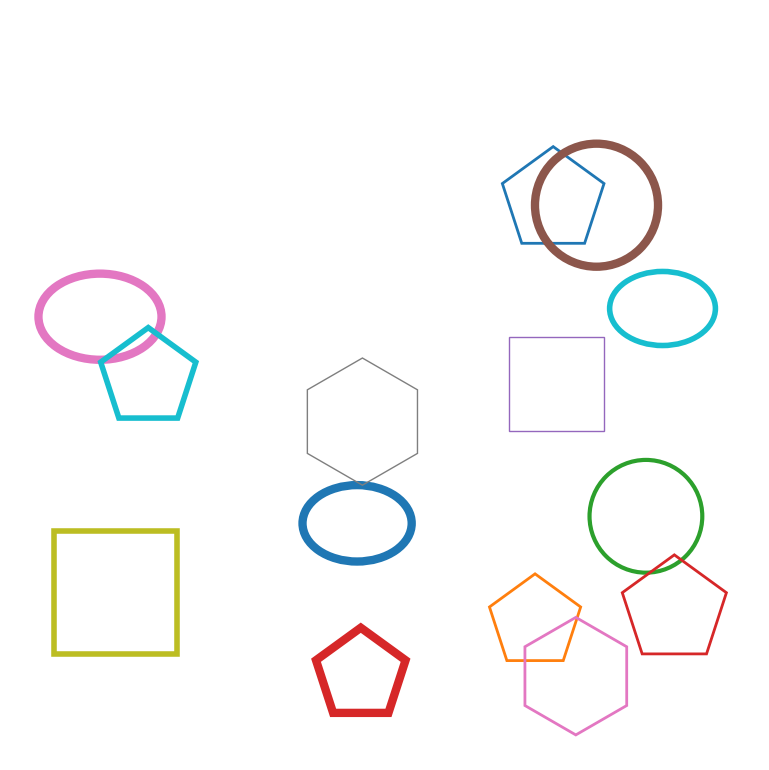[{"shape": "pentagon", "thickness": 1, "radius": 0.35, "center": [0.718, 0.74]}, {"shape": "oval", "thickness": 3, "radius": 0.35, "center": [0.464, 0.32]}, {"shape": "pentagon", "thickness": 1, "radius": 0.31, "center": [0.695, 0.192]}, {"shape": "circle", "thickness": 1.5, "radius": 0.37, "center": [0.839, 0.329]}, {"shape": "pentagon", "thickness": 3, "radius": 0.31, "center": [0.469, 0.124]}, {"shape": "pentagon", "thickness": 1, "radius": 0.36, "center": [0.876, 0.208]}, {"shape": "square", "thickness": 0.5, "radius": 0.31, "center": [0.722, 0.501]}, {"shape": "circle", "thickness": 3, "radius": 0.4, "center": [0.775, 0.734]}, {"shape": "oval", "thickness": 3, "radius": 0.4, "center": [0.13, 0.589]}, {"shape": "hexagon", "thickness": 1, "radius": 0.38, "center": [0.748, 0.122]}, {"shape": "hexagon", "thickness": 0.5, "radius": 0.41, "center": [0.471, 0.452]}, {"shape": "square", "thickness": 2, "radius": 0.4, "center": [0.15, 0.231]}, {"shape": "pentagon", "thickness": 2, "radius": 0.32, "center": [0.193, 0.51]}, {"shape": "oval", "thickness": 2, "radius": 0.34, "center": [0.86, 0.599]}]